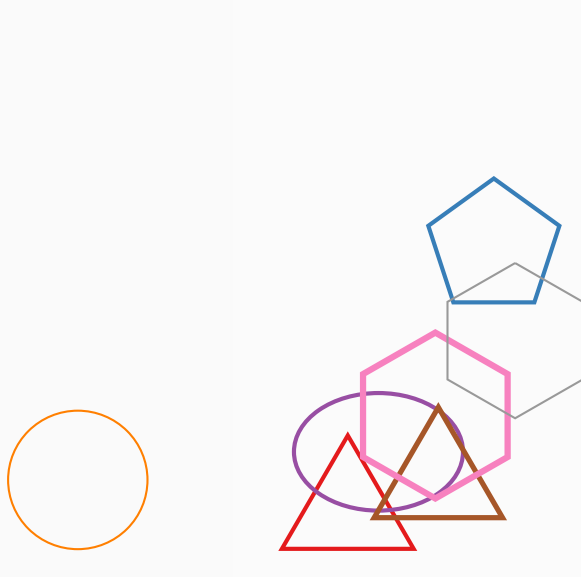[{"shape": "triangle", "thickness": 2, "radius": 0.65, "center": [0.598, 0.114]}, {"shape": "pentagon", "thickness": 2, "radius": 0.59, "center": [0.85, 0.571]}, {"shape": "oval", "thickness": 2, "radius": 0.73, "center": [0.651, 0.217]}, {"shape": "circle", "thickness": 1, "radius": 0.6, "center": [0.134, 0.168]}, {"shape": "triangle", "thickness": 2.5, "radius": 0.64, "center": [0.754, 0.166]}, {"shape": "hexagon", "thickness": 3, "radius": 0.72, "center": [0.749, 0.28]}, {"shape": "hexagon", "thickness": 1, "radius": 0.67, "center": [0.886, 0.409]}]